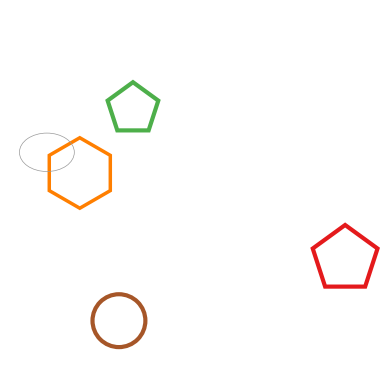[{"shape": "pentagon", "thickness": 3, "radius": 0.44, "center": [0.896, 0.327]}, {"shape": "pentagon", "thickness": 3, "radius": 0.35, "center": [0.345, 0.717]}, {"shape": "hexagon", "thickness": 2.5, "radius": 0.46, "center": [0.207, 0.551]}, {"shape": "circle", "thickness": 3, "radius": 0.34, "center": [0.309, 0.167]}, {"shape": "oval", "thickness": 0.5, "radius": 0.36, "center": [0.122, 0.604]}]